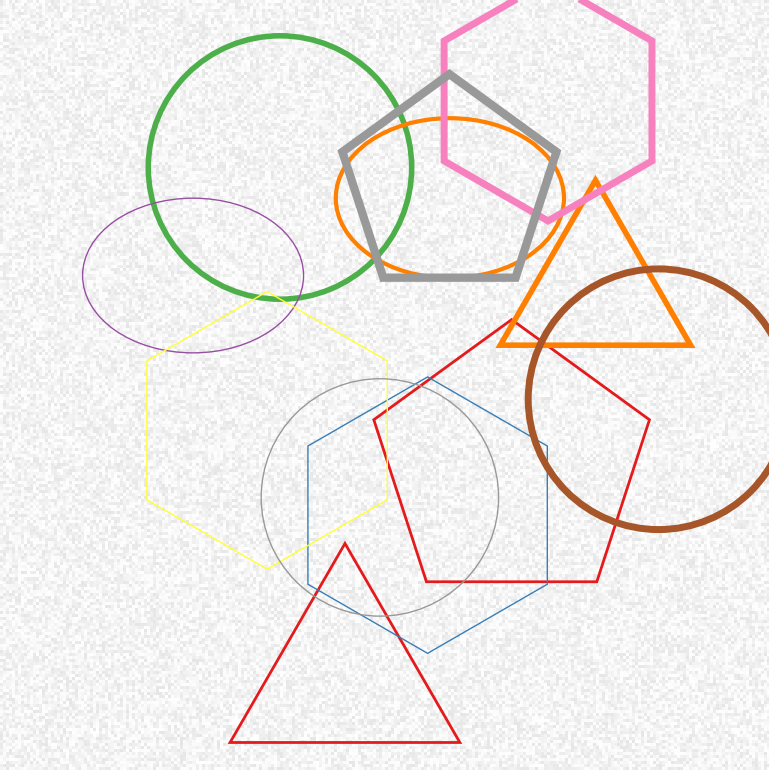[{"shape": "pentagon", "thickness": 1, "radius": 0.94, "center": [0.664, 0.397]}, {"shape": "triangle", "thickness": 1, "radius": 0.86, "center": [0.448, 0.122]}, {"shape": "hexagon", "thickness": 0.5, "radius": 0.9, "center": [0.555, 0.331]}, {"shape": "circle", "thickness": 2, "radius": 0.86, "center": [0.364, 0.782]}, {"shape": "oval", "thickness": 0.5, "radius": 0.72, "center": [0.251, 0.642]}, {"shape": "triangle", "thickness": 2, "radius": 0.71, "center": [0.773, 0.623]}, {"shape": "oval", "thickness": 1.5, "radius": 0.74, "center": [0.584, 0.743]}, {"shape": "hexagon", "thickness": 0.5, "radius": 0.9, "center": [0.347, 0.441]}, {"shape": "circle", "thickness": 2.5, "radius": 0.85, "center": [0.855, 0.482]}, {"shape": "hexagon", "thickness": 2.5, "radius": 0.78, "center": [0.712, 0.869]}, {"shape": "circle", "thickness": 0.5, "radius": 0.77, "center": [0.493, 0.354]}, {"shape": "pentagon", "thickness": 3, "radius": 0.73, "center": [0.584, 0.758]}]